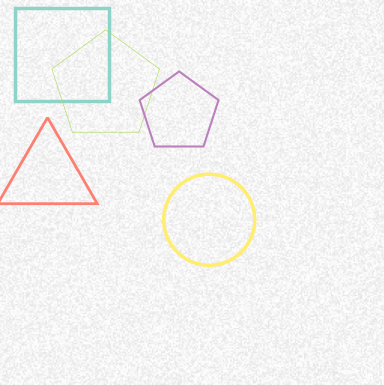[{"shape": "square", "thickness": 2.5, "radius": 0.61, "center": [0.161, 0.859]}, {"shape": "triangle", "thickness": 2, "radius": 0.75, "center": [0.123, 0.545]}, {"shape": "pentagon", "thickness": 0.5, "radius": 0.74, "center": [0.274, 0.775]}, {"shape": "pentagon", "thickness": 1.5, "radius": 0.54, "center": [0.465, 0.707]}, {"shape": "circle", "thickness": 2.5, "radius": 0.59, "center": [0.544, 0.429]}]